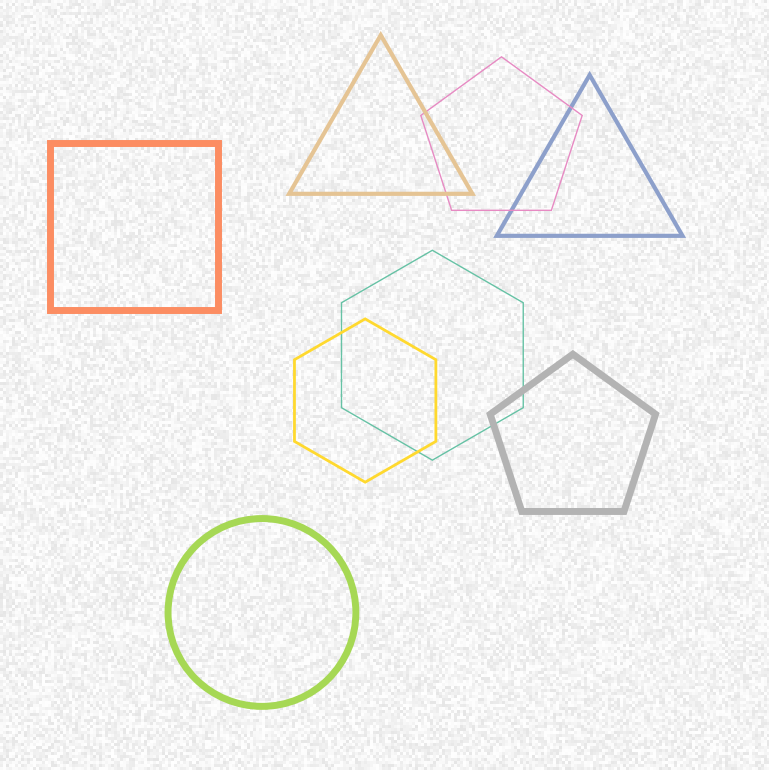[{"shape": "hexagon", "thickness": 0.5, "radius": 0.68, "center": [0.562, 0.539]}, {"shape": "square", "thickness": 2.5, "radius": 0.54, "center": [0.174, 0.706]}, {"shape": "triangle", "thickness": 1.5, "radius": 0.7, "center": [0.766, 0.763]}, {"shape": "pentagon", "thickness": 0.5, "radius": 0.55, "center": [0.651, 0.816]}, {"shape": "circle", "thickness": 2.5, "radius": 0.61, "center": [0.34, 0.205]}, {"shape": "hexagon", "thickness": 1, "radius": 0.53, "center": [0.474, 0.48]}, {"shape": "triangle", "thickness": 1.5, "radius": 0.69, "center": [0.494, 0.817]}, {"shape": "pentagon", "thickness": 2.5, "radius": 0.56, "center": [0.744, 0.427]}]